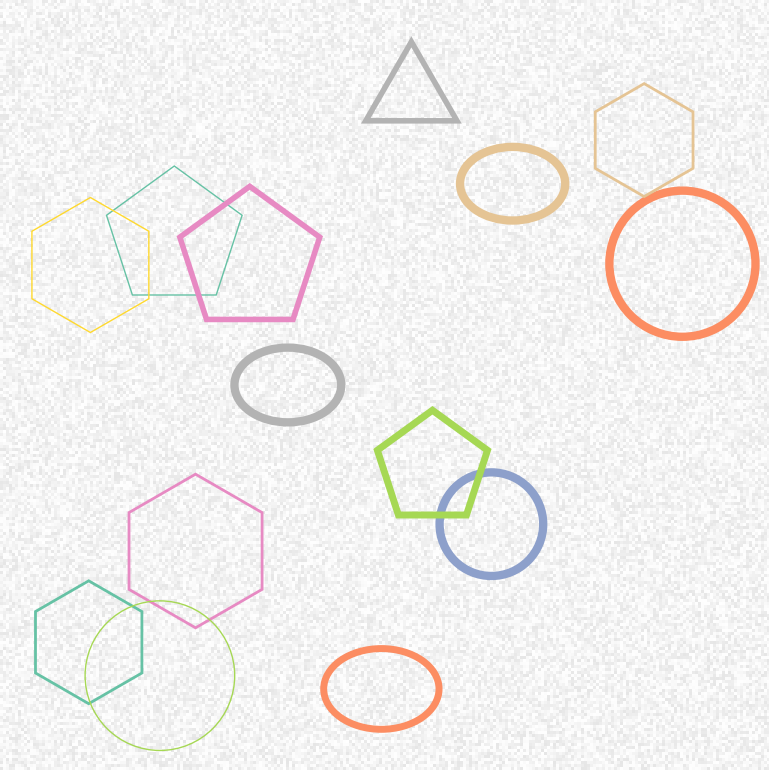[{"shape": "pentagon", "thickness": 0.5, "radius": 0.46, "center": [0.226, 0.692]}, {"shape": "hexagon", "thickness": 1, "radius": 0.4, "center": [0.115, 0.166]}, {"shape": "oval", "thickness": 2.5, "radius": 0.37, "center": [0.495, 0.105]}, {"shape": "circle", "thickness": 3, "radius": 0.47, "center": [0.886, 0.658]}, {"shape": "circle", "thickness": 3, "radius": 0.34, "center": [0.638, 0.319]}, {"shape": "hexagon", "thickness": 1, "radius": 0.5, "center": [0.254, 0.284]}, {"shape": "pentagon", "thickness": 2, "radius": 0.48, "center": [0.324, 0.662]}, {"shape": "pentagon", "thickness": 2.5, "radius": 0.38, "center": [0.562, 0.392]}, {"shape": "circle", "thickness": 0.5, "radius": 0.49, "center": [0.208, 0.123]}, {"shape": "hexagon", "thickness": 0.5, "radius": 0.44, "center": [0.117, 0.656]}, {"shape": "oval", "thickness": 3, "radius": 0.34, "center": [0.666, 0.761]}, {"shape": "hexagon", "thickness": 1, "radius": 0.37, "center": [0.837, 0.818]}, {"shape": "triangle", "thickness": 2, "radius": 0.34, "center": [0.534, 0.877]}, {"shape": "oval", "thickness": 3, "radius": 0.35, "center": [0.374, 0.5]}]